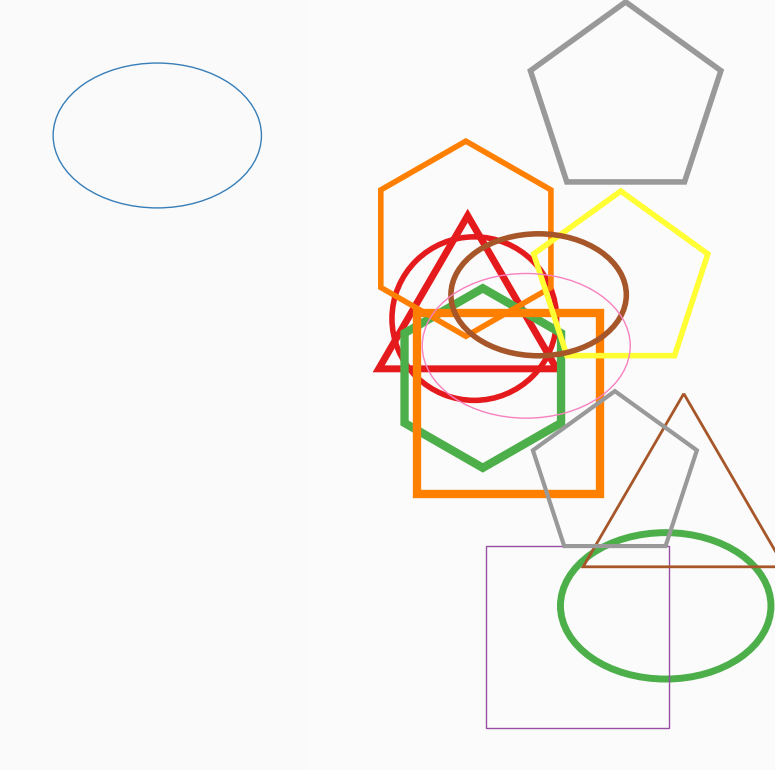[{"shape": "triangle", "thickness": 2.5, "radius": 0.66, "center": [0.603, 0.587]}, {"shape": "circle", "thickness": 2, "radius": 0.53, "center": [0.612, 0.586]}, {"shape": "oval", "thickness": 0.5, "radius": 0.67, "center": [0.203, 0.824]}, {"shape": "oval", "thickness": 2.5, "radius": 0.68, "center": [0.859, 0.213]}, {"shape": "hexagon", "thickness": 3, "radius": 0.58, "center": [0.623, 0.509]}, {"shape": "square", "thickness": 0.5, "radius": 0.59, "center": [0.746, 0.172]}, {"shape": "hexagon", "thickness": 2, "radius": 0.63, "center": [0.601, 0.69]}, {"shape": "square", "thickness": 3, "radius": 0.59, "center": [0.656, 0.476]}, {"shape": "pentagon", "thickness": 2, "radius": 0.59, "center": [0.801, 0.634]}, {"shape": "triangle", "thickness": 1, "radius": 0.75, "center": [0.882, 0.339]}, {"shape": "oval", "thickness": 2, "radius": 0.57, "center": [0.695, 0.617]}, {"shape": "oval", "thickness": 0.5, "radius": 0.67, "center": [0.679, 0.551]}, {"shape": "pentagon", "thickness": 2, "radius": 0.65, "center": [0.807, 0.868]}, {"shape": "pentagon", "thickness": 1.5, "radius": 0.56, "center": [0.793, 0.381]}]